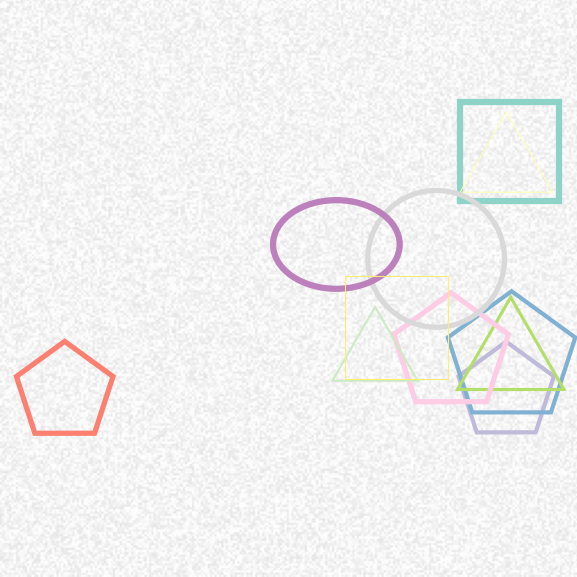[{"shape": "square", "thickness": 3, "radius": 0.43, "center": [0.883, 0.736]}, {"shape": "triangle", "thickness": 0.5, "radius": 0.46, "center": [0.877, 0.713]}, {"shape": "pentagon", "thickness": 2, "radius": 0.43, "center": [0.877, 0.321]}, {"shape": "pentagon", "thickness": 2.5, "radius": 0.44, "center": [0.112, 0.32]}, {"shape": "pentagon", "thickness": 2, "radius": 0.58, "center": [0.886, 0.379]}, {"shape": "triangle", "thickness": 1.5, "radius": 0.53, "center": [0.884, 0.378]}, {"shape": "pentagon", "thickness": 2.5, "radius": 0.52, "center": [0.781, 0.388]}, {"shape": "circle", "thickness": 2.5, "radius": 0.59, "center": [0.755, 0.551]}, {"shape": "oval", "thickness": 3, "radius": 0.55, "center": [0.582, 0.576]}, {"shape": "triangle", "thickness": 1, "radius": 0.43, "center": [0.649, 0.382]}, {"shape": "square", "thickness": 0.5, "radius": 0.44, "center": [0.686, 0.433]}]